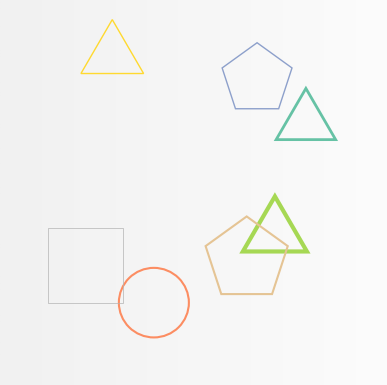[{"shape": "triangle", "thickness": 2, "radius": 0.44, "center": [0.789, 0.682]}, {"shape": "circle", "thickness": 1.5, "radius": 0.45, "center": [0.397, 0.214]}, {"shape": "pentagon", "thickness": 1, "radius": 0.47, "center": [0.663, 0.794]}, {"shape": "triangle", "thickness": 3, "radius": 0.48, "center": [0.709, 0.395]}, {"shape": "triangle", "thickness": 1, "radius": 0.47, "center": [0.29, 0.856]}, {"shape": "pentagon", "thickness": 1.5, "radius": 0.56, "center": [0.637, 0.326]}, {"shape": "square", "thickness": 0.5, "radius": 0.49, "center": [0.221, 0.311]}]